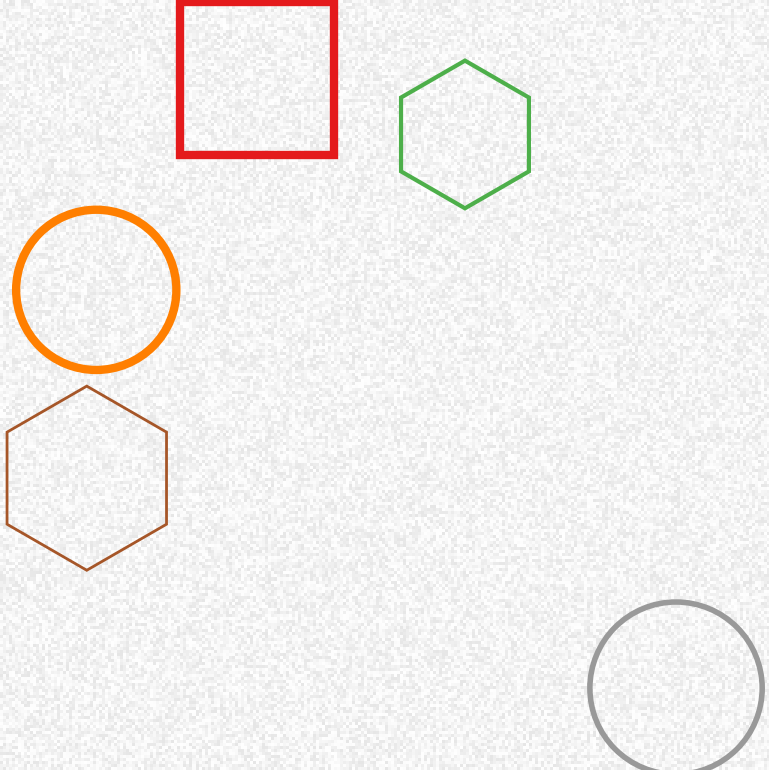[{"shape": "square", "thickness": 3, "radius": 0.5, "center": [0.334, 0.898]}, {"shape": "hexagon", "thickness": 1.5, "radius": 0.48, "center": [0.604, 0.825]}, {"shape": "circle", "thickness": 3, "radius": 0.52, "center": [0.125, 0.624]}, {"shape": "hexagon", "thickness": 1, "radius": 0.6, "center": [0.113, 0.379]}, {"shape": "circle", "thickness": 2, "radius": 0.56, "center": [0.878, 0.106]}]